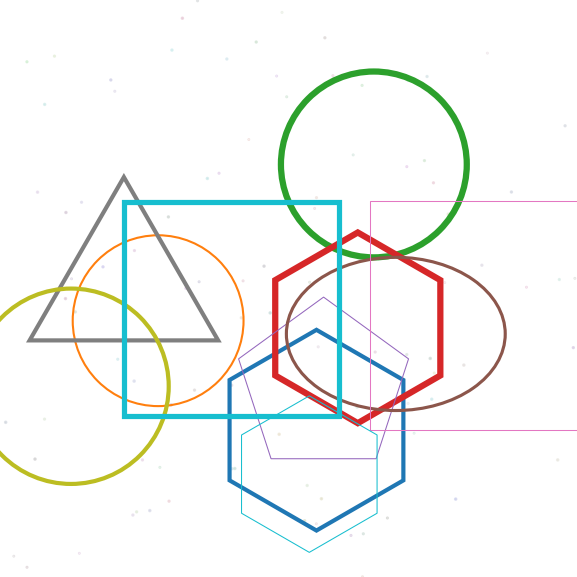[{"shape": "hexagon", "thickness": 2, "radius": 0.87, "center": [0.548, 0.254]}, {"shape": "circle", "thickness": 1, "radius": 0.74, "center": [0.274, 0.444]}, {"shape": "circle", "thickness": 3, "radius": 0.8, "center": [0.647, 0.714]}, {"shape": "hexagon", "thickness": 3, "radius": 0.83, "center": [0.62, 0.431]}, {"shape": "pentagon", "thickness": 0.5, "radius": 0.77, "center": [0.56, 0.33]}, {"shape": "oval", "thickness": 1.5, "radius": 0.95, "center": [0.685, 0.421]}, {"shape": "square", "thickness": 0.5, "radius": 0.99, "center": [0.838, 0.453]}, {"shape": "triangle", "thickness": 2, "radius": 0.94, "center": [0.215, 0.504]}, {"shape": "circle", "thickness": 2, "radius": 0.85, "center": [0.123, 0.33]}, {"shape": "hexagon", "thickness": 0.5, "radius": 0.68, "center": [0.536, 0.178]}, {"shape": "square", "thickness": 2.5, "radius": 0.93, "center": [0.401, 0.464]}]